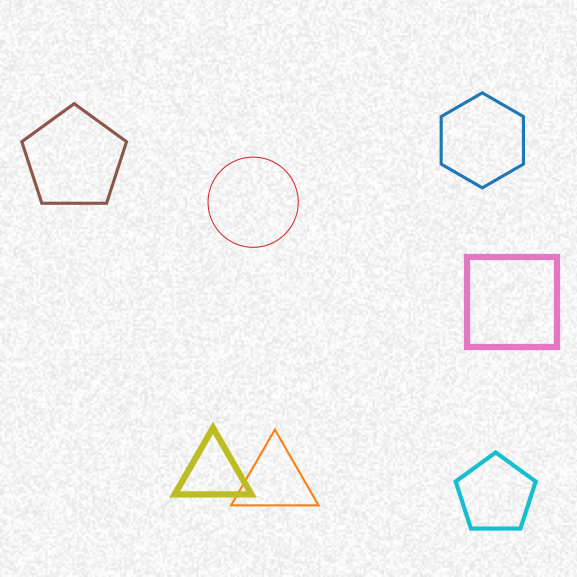[{"shape": "hexagon", "thickness": 1.5, "radius": 0.41, "center": [0.835, 0.756]}, {"shape": "triangle", "thickness": 1, "radius": 0.44, "center": [0.476, 0.168]}, {"shape": "circle", "thickness": 0.5, "radius": 0.39, "center": [0.438, 0.649]}, {"shape": "pentagon", "thickness": 1.5, "radius": 0.48, "center": [0.128, 0.724]}, {"shape": "square", "thickness": 3, "radius": 0.39, "center": [0.887, 0.476]}, {"shape": "triangle", "thickness": 3, "radius": 0.38, "center": [0.369, 0.181]}, {"shape": "pentagon", "thickness": 2, "radius": 0.36, "center": [0.858, 0.143]}]